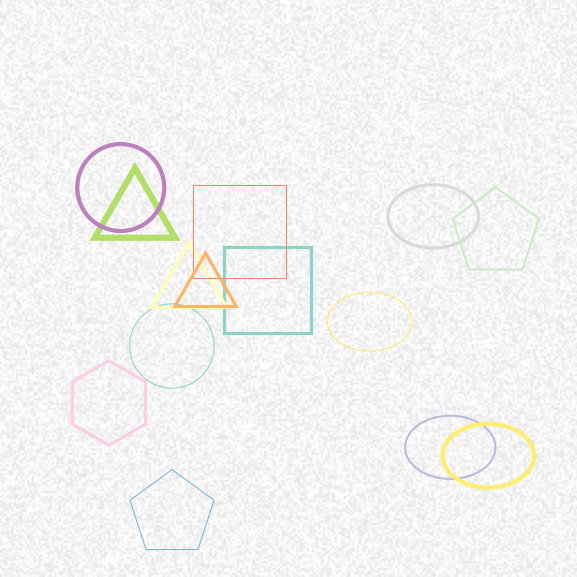[{"shape": "circle", "thickness": 0.5, "radius": 0.37, "center": [0.298, 0.4]}, {"shape": "square", "thickness": 1.5, "radius": 0.37, "center": [0.463, 0.497]}, {"shape": "triangle", "thickness": 1.5, "radius": 0.38, "center": [0.328, 0.504]}, {"shape": "oval", "thickness": 1, "radius": 0.39, "center": [0.78, 0.225]}, {"shape": "square", "thickness": 0.5, "radius": 0.4, "center": [0.415, 0.598]}, {"shape": "pentagon", "thickness": 0.5, "radius": 0.38, "center": [0.298, 0.109]}, {"shape": "triangle", "thickness": 1.5, "radius": 0.31, "center": [0.356, 0.499]}, {"shape": "triangle", "thickness": 3, "radius": 0.4, "center": [0.234, 0.628]}, {"shape": "hexagon", "thickness": 1.5, "radius": 0.37, "center": [0.189, 0.301]}, {"shape": "oval", "thickness": 1.5, "radius": 0.39, "center": [0.75, 0.624]}, {"shape": "circle", "thickness": 2, "radius": 0.38, "center": [0.209, 0.674]}, {"shape": "pentagon", "thickness": 1, "radius": 0.39, "center": [0.858, 0.596]}, {"shape": "oval", "thickness": 0.5, "radius": 0.37, "center": [0.64, 0.442]}, {"shape": "oval", "thickness": 2, "radius": 0.4, "center": [0.846, 0.21]}]